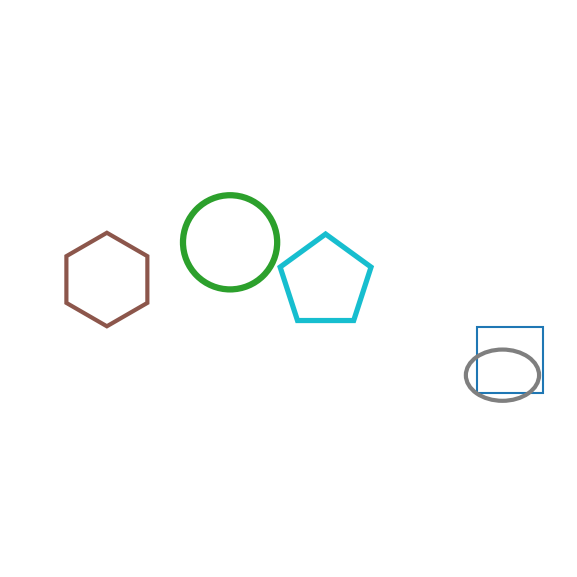[{"shape": "square", "thickness": 1, "radius": 0.29, "center": [0.883, 0.376]}, {"shape": "circle", "thickness": 3, "radius": 0.41, "center": [0.398, 0.58]}, {"shape": "hexagon", "thickness": 2, "radius": 0.4, "center": [0.185, 0.515]}, {"shape": "oval", "thickness": 2, "radius": 0.32, "center": [0.87, 0.349]}, {"shape": "pentagon", "thickness": 2.5, "radius": 0.41, "center": [0.564, 0.511]}]